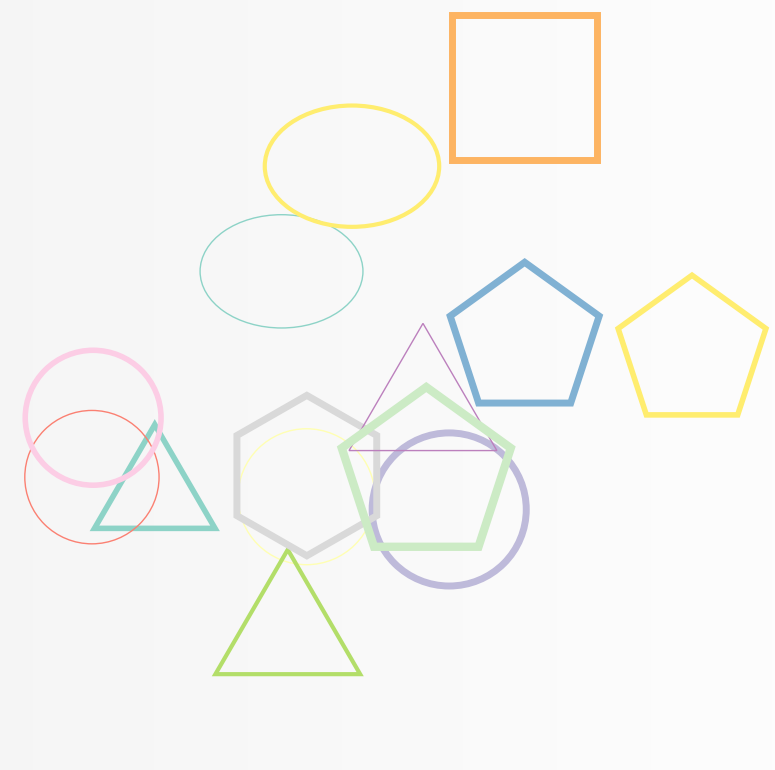[{"shape": "triangle", "thickness": 2, "radius": 0.45, "center": [0.2, 0.359]}, {"shape": "oval", "thickness": 0.5, "radius": 0.53, "center": [0.363, 0.648]}, {"shape": "circle", "thickness": 0.5, "radius": 0.44, "center": [0.395, 0.355]}, {"shape": "circle", "thickness": 2.5, "radius": 0.5, "center": [0.58, 0.338]}, {"shape": "circle", "thickness": 0.5, "radius": 0.43, "center": [0.119, 0.38]}, {"shape": "pentagon", "thickness": 2.5, "radius": 0.51, "center": [0.677, 0.558]}, {"shape": "square", "thickness": 2.5, "radius": 0.47, "center": [0.676, 0.887]}, {"shape": "triangle", "thickness": 1.5, "radius": 0.54, "center": [0.371, 0.178]}, {"shape": "circle", "thickness": 2, "radius": 0.44, "center": [0.12, 0.457]}, {"shape": "hexagon", "thickness": 2.5, "radius": 0.52, "center": [0.396, 0.382]}, {"shape": "triangle", "thickness": 0.5, "radius": 0.55, "center": [0.546, 0.47]}, {"shape": "pentagon", "thickness": 3, "radius": 0.57, "center": [0.55, 0.383]}, {"shape": "oval", "thickness": 1.5, "radius": 0.56, "center": [0.454, 0.784]}, {"shape": "pentagon", "thickness": 2, "radius": 0.5, "center": [0.893, 0.542]}]